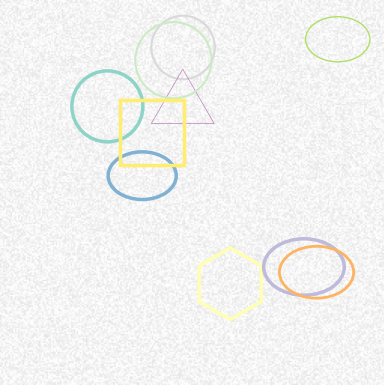[{"shape": "circle", "thickness": 2.5, "radius": 0.46, "center": [0.279, 0.724]}, {"shape": "hexagon", "thickness": 2.5, "radius": 0.47, "center": [0.598, 0.263]}, {"shape": "oval", "thickness": 2.5, "radius": 0.52, "center": [0.79, 0.306]}, {"shape": "oval", "thickness": 2.5, "radius": 0.44, "center": [0.369, 0.544]}, {"shape": "oval", "thickness": 2, "radius": 0.48, "center": [0.822, 0.293]}, {"shape": "oval", "thickness": 1, "radius": 0.42, "center": [0.877, 0.898]}, {"shape": "circle", "thickness": 1.5, "radius": 0.41, "center": [0.475, 0.877]}, {"shape": "triangle", "thickness": 0.5, "radius": 0.47, "center": [0.475, 0.726]}, {"shape": "circle", "thickness": 1.5, "radius": 0.5, "center": [0.45, 0.843]}, {"shape": "square", "thickness": 2.5, "radius": 0.42, "center": [0.395, 0.656]}]